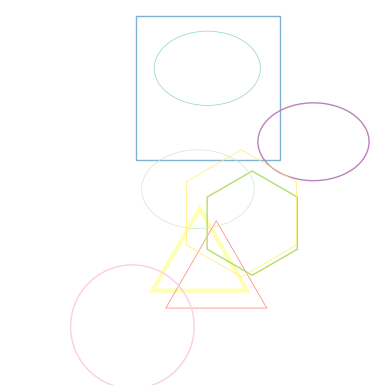[{"shape": "oval", "thickness": 0.5, "radius": 0.69, "center": [0.539, 0.823]}, {"shape": "triangle", "thickness": 3, "radius": 0.71, "center": [0.519, 0.316]}, {"shape": "triangle", "thickness": 0.5, "radius": 0.76, "center": [0.562, 0.275]}, {"shape": "square", "thickness": 1, "radius": 0.93, "center": [0.539, 0.772]}, {"shape": "hexagon", "thickness": 1, "radius": 0.68, "center": [0.655, 0.42]}, {"shape": "circle", "thickness": 1, "radius": 0.8, "center": [0.344, 0.152]}, {"shape": "oval", "thickness": 1, "radius": 0.72, "center": [0.814, 0.632]}, {"shape": "oval", "thickness": 0.5, "radius": 0.73, "center": [0.514, 0.508]}, {"shape": "hexagon", "thickness": 0.5, "radius": 0.82, "center": [0.627, 0.446]}]